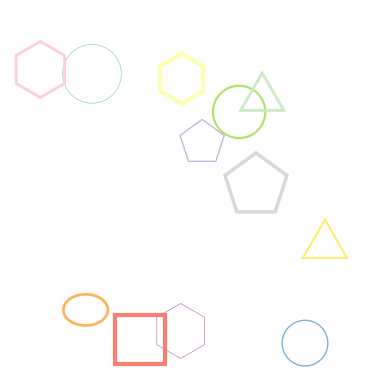[{"shape": "circle", "thickness": 0.5, "radius": 0.38, "center": [0.239, 0.808]}, {"shape": "hexagon", "thickness": 3, "radius": 0.32, "center": [0.472, 0.796]}, {"shape": "pentagon", "thickness": 1, "radius": 0.3, "center": [0.525, 0.63]}, {"shape": "square", "thickness": 3, "radius": 0.32, "center": [0.363, 0.117]}, {"shape": "circle", "thickness": 1, "radius": 0.3, "center": [0.792, 0.109]}, {"shape": "oval", "thickness": 2, "radius": 0.29, "center": [0.222, 0.195]}, {"shape": "circle", "thickness": 1.5, "radius": 0.34, "center": [0.621, 0.709]}, {"shape": "hexagon", "thickness": 2, "radius": 0.36, "center": [0.105, 0.82]}, {"shape": "pentagon", "thickness": 2.5, "radius": 0.42, "center": [0.665, 0.518]}, {"shape": "hexagon", "thickness": 0.5, "radius": 0.36, "center": [0.469, 0.14]}, {"shape": "triangle", "thickness": 2, "radius": 0.32, "center": [0.681, 0.746]}, {"shape": "triangle", "thickness": 1.5, "radius": 0.33, "center": [0.844, 0.363]}]